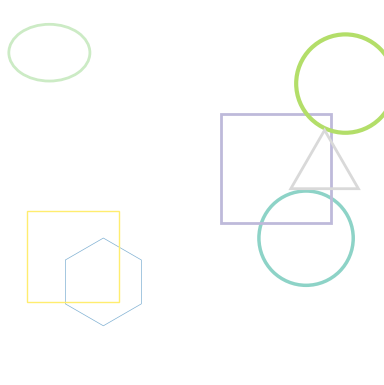[{"shape": "circle", "thickness": 2.5, "radius": 0.61, "center": [0.795, 0.381]}, {"shape": "square", "thickness": 2, "radius": 0.71, "center": [0.717, 0.563]}, {"shape": "hexagon", "thickness": 0.5, "radius": 0.57, "center": [0.268, 0.268]}, {"shape": "circle", "thickness": 3, "radius": 0.64, "center": [0.897, 0.783]}, {"shape": "triangle", "thickness": 2, "radius": 0.51, "center": [0.843, 0.561]}, {"shape": "oval", "thickness": 2, "radius": 0.53, "center": [0.128, 0.863]}, {"shape": "square", "thickness": 1, "radius": 0.59, "center": [0.19, 0.334]}]